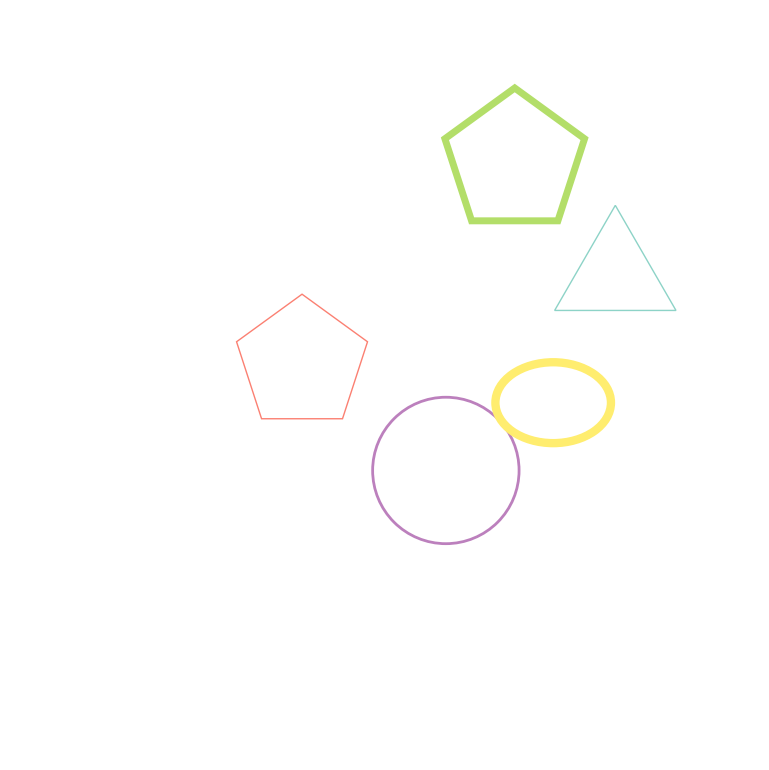[{"shape": "triangle", "thickness": 0.5, "radius": 0.45, "center": [0.799, 0.642]}, {"shape": "pentagon", "thickness": 0.5, "radius": 0.45, "center": [0.392, 0.529]}, {"shape": "pentagon", "thickness": 2.5, "radius": 0.48, "center": [0.668, 0.79]}, {"shape": "circle", "thickness": 1, "radius": 0.48, "center": [0.579, 0.389]}, {"shape": "oval", "thickness": 3, "radius": 0.38, "center": [0.718, 0.477]}]